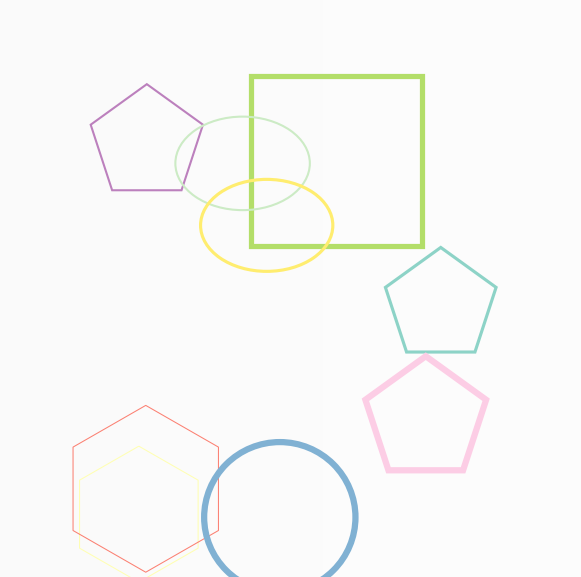[{"shape": "pentagon", "thickness": 1.5, "radius": 0.5, "center": [0.758, 0.471]}, {"shape": "hexagon", "thickness": 0.5, "radius": 0.59, "center": [0.239, 0.109]}, {"shape": "hexagon", "thickness": 0.5, "radius": 0.72, "center": [0.251, 0.153]}, {"shape": "circle", "thickness": 3, "radius": 0.65, "center": [0.481, 0.103]}, {"shape": "square", "thickness": 2.5, "radius": 0.74, "center": [0.579, 0.721]}, {"shape": "pentagon", "thickness": 3, "radius": 0.55, "center": [0.732, 0.273]}, {"shape": "pentagon", "thickness": 1, "radius": 0.51, "center": [0.253, 0.752]}, {"shape": "oval", "thickness": 1, "radius": 0.58, "center": [0.417, 0.716]}, {"shape": "oval", "thickness": 1.5, "radius": 0.57, "center": [0.459, 0.609]}]